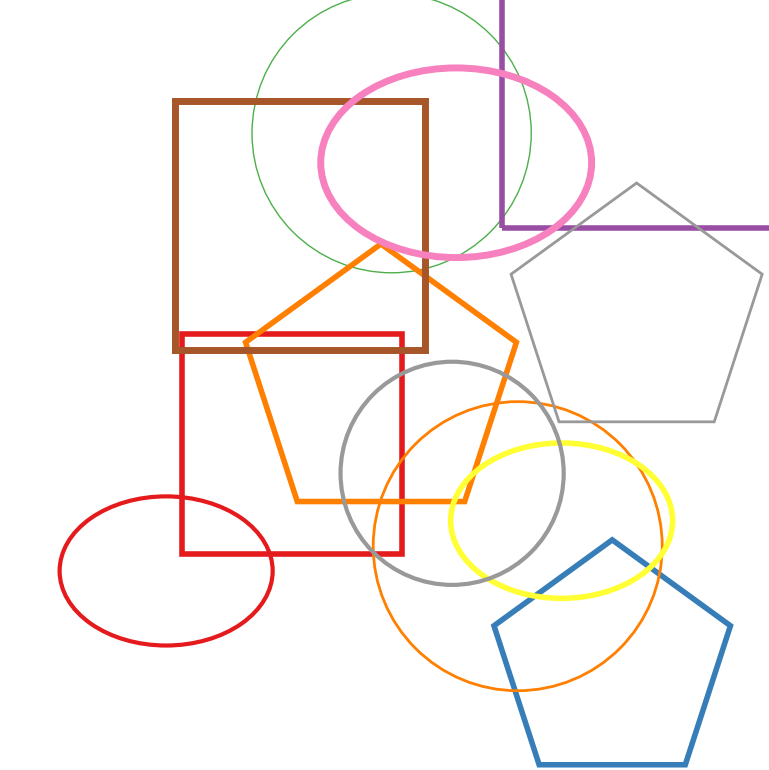[{"shape": "oval", "thickness": 1.5, "radius": 0.69, "center": [0.216, 0.259]}, {"shape": "square", "thickness": 2, "radius": 0.71, "center": [0.379, 0.423]}, {"shape": "pentagon", "thickness": 2, "radius": 0.81, "center": [0.795, 0.137]}, {"shape": "circle", "thickness": 0.5, "radius": 0.91, "center": [0.509, 0.827]}, {"shape": "square", "thickness": 2, "radius": 0.93, "center": [0.838, 0.891]}, {"shape": "circle", "thickness": 1, "radius": 0.94, "center": [0.672, 0.291]}, {"shape": "pentagon", "thickness": 2, "radius": 0.92, "center": [0.495, 0.498]}, {"shape": "oval", "thickness": 2, "radius": 0.72, "center": [0.729, 0.324]}, {"shape": "square", "thickness": 2.5, "radius": 0.81, "center": [0.389, 0.707]}, {"shape": "oval", "thickness": 2.5, "radius": 0.88, "center": [0.592, 0.789]}, {"shape": "pentagon", "thickness": 1, "radius": 0.86, "center": [0.827, 0.591]}, {"shape": "circle", "thickness": 1.5, "radius": 0.72, "center": [0.587, 0.385]}]